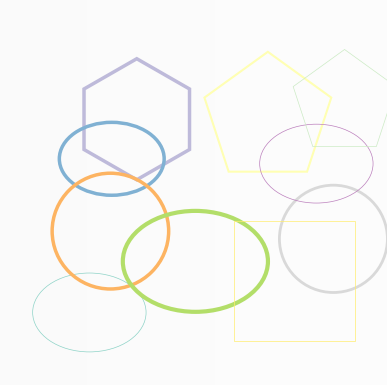[{"shape": "oval", "thickness": 0.5, "radius": 0.73, "center": [0.231, 0.188]}, {"shape": "pentagon", "thickness": 1.5, "radius": 0.86, "center": [0.691, 0.693]}, {"shape": "hexagon", "thickness": 2.5, "radius": 0.79, "center": [0.353, 0.69]}, {"shape": "oval", "thickness": 2.5, "radius": 0.68, "center": [0.288, 0.588]}, {"shape": "circle", "thickness": 2.5, "radius": 0.75, "center": [0.285, 0.4]}, {"shape": "oval", "thickness": 3, "radius": 0.94, "center": [0.504, 0.321]}, {"shape": "circle", "thickness": 2, "radius": 0.7, "center": [0.86, 0.38]}, {"shape": "oval", "thickness": 0.5, "radius": 0.73, "center": [0.816, 0.575]}, {"shape": "pentagon", "thickness": 0.5, "radius": 0.7, "center": [0.889, 0.732]}, {"shape": "square", "thickness": 0.5, "radius": 0.78, "center": [0.759, 0.27]}]